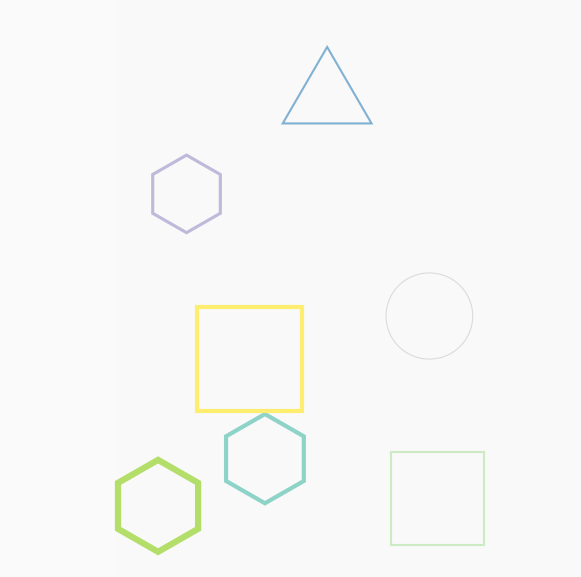[{"shape": "hexagon", "thickness": 2, "radius": 0.39, "center": [0.456, 0.205]}, {"shape": "hexagon", "thickness": 1.5, "radius": 0.34, "center": [0.321, 0.663]}, {"shape": "triangle", "thickness": 1, "radius": 0.44, "center": [0.563, 0.83]}, {"shape": "hexagon", "thickness": 3, "radius": 0.4, "center": [0.272, 0.123]}, {"shape": "circle", "thickness": 0.5, "radius": 0.37, "center": [0.739, 0.452]}, {"shape": "square", "thickness": 1, "radius": 0.4, "center": [0.753, 0.136]}, {"shape": "square", "thickness": 2, "radius": 0.45, "center": [0.429, 0.377]}]